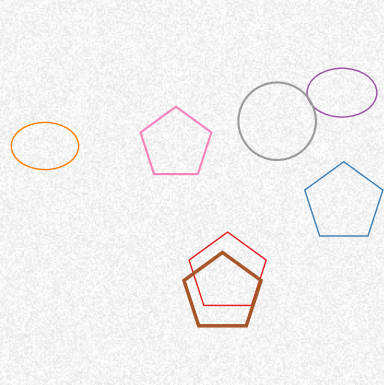[{"shape": "pentagon", "thickness": 1, "radius": 0.53, "center": [0.591, 0.292]}, {"shape": "pentagon", "thickness": 1, "radius": 0.53, "center": [0.893, 0.473]}, {"shape": "oval", "thickness": 1, "radius": 0.45, "center": [0.888, 0.759]}, {"shape": "oval", "thickness": 1, "radius": 0.44, "center": [0.117, 0.621]}, {"shape": "pentagon", "thickness": 2.5, "radius": 0.53, "center": [0.578, 0.239]}, {"shape": "pentagon", "thickness": 1.5, "radius": 0.48, "center": [0.457, 0.626]}, {"shape": "circle", "thickness": 1.5, "radius": 0.5, "center": [0.72, 0.685]}]